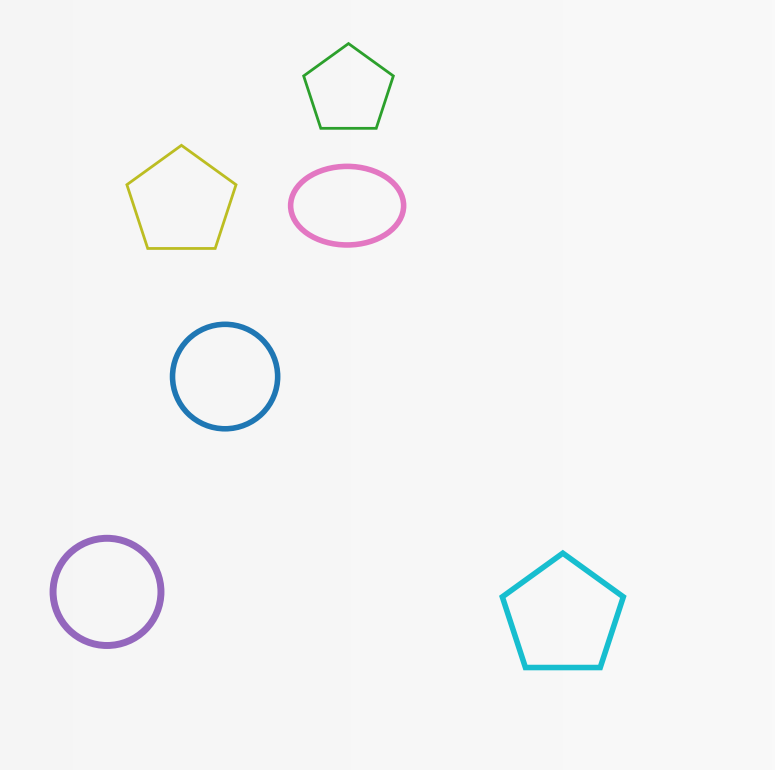[{"shape": "circle", "thickness": 2, "radius": 0.34, "center": [0.29, 0.511]}, {"shape": "pentagon", "thickness": 1, "radius": 0.3, "center": [0.45, 0.883]}, {"shape": "circle", "thickness": 2.5, "radius": 0.35, "center": [0.138, 0.231]}, {"shape": "oval", "thickness": 2, "radius": 0.36, "center": [0.448, 0.733]}, {"shape": "pentagon", "thickness": 1, "radius": 0.37, "center": [0.234, 0.737]}, {"shape": "pentagon", "thickness": 2, "radius": 0.41, "center": [0.726, 0.199]}]